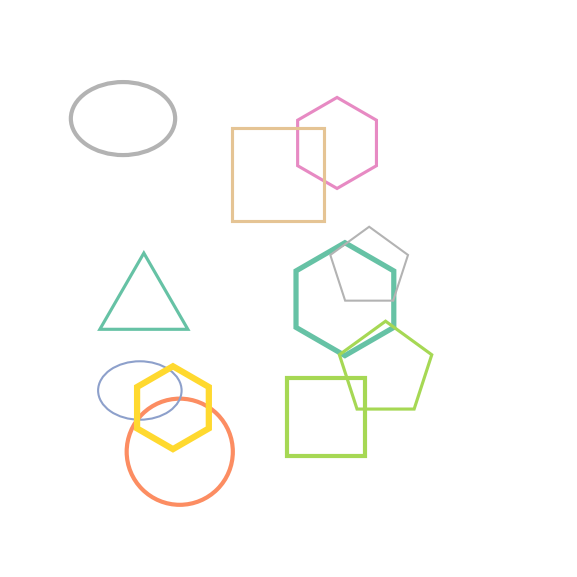[{"shape": "triangle", "thickness": 1.5, "radius": 0.44, "center": [0.249, 0.473]}, {"shape": "hexagon", "thickness": 2.5, "radius": 0.49, "center": [0.597, 0.481]}, {"shape": "circle", "thickness": 2, "radius": 0.46, "center": [0.311, 0.217]}, {"shape": "oval", "thickness": 1, "radius": 0.36, "center": [0.242, 0.323]}, {"shape": "hexagon", "thickness": 1.5, "radius": 0.39, "center": [0.584, 0.752]}, {"shape": "square", "thickness": 2, "radius": 0.34, "center": [0.565, 0.277]}, {"shape": "pentagon", "thickness": 1.5, "radius": 0.42, "center": [0.668, 0.359]}, {"shape": "hexagon", "thickness": 3, "radius": 0.36, "center": [0.299, 0.293]}, {"shape": "square", "thickness": 1.5, "radius": 0.4, "center": [0.482, 0.697]}, {"shape": "oval", "thickness": 2, "radius": 0.45, "center": [0.213, 0.794]}, {"shape": "pentagon", "thickness": 1, "radius": 0.35, "center": [0.639, 0.536]}]